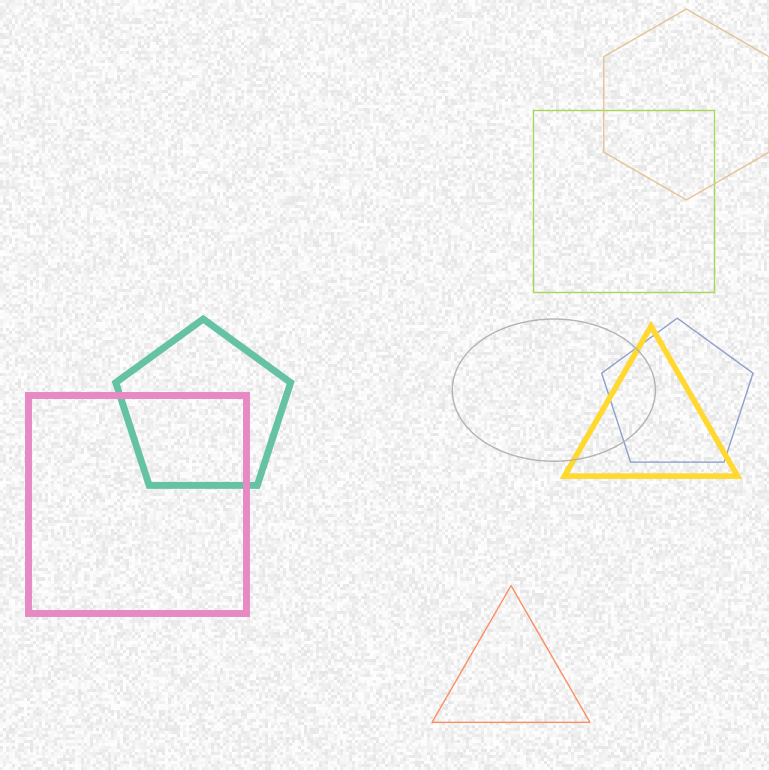[{"shape": "pentagon", "thickness": 2.5, "radius": 0.6, "center": [0.264, 0.466]}, {"shape": "triangle", "thickness": 0.5, "radius": 0.59, "center": [0.664, 0.121]}, {"shape": "pentagon", "thickness": 0.5, "radius": 0.52, "center": [0.88, 0.483]}, {"shape": "square", "thickness": 2.5, "radius": 0.71, "center": [0.178, 0.346]}, {"shape": "square", "thickness": 0.5, "radius": 0.59, "center": [0.81, 0.739]}, {"shape": "triangle", "thickness": 2, "radius": 0.65, "center": [0.845, 0.447]}, {"shape": "hexagon", "thickness": 0.5, "radius": 0.62, "center": [0.891, 0.864]}, {"shape": "oval", "thickness": 0.5, "radius": 0.66, "center": [0.719, 0.493]}]